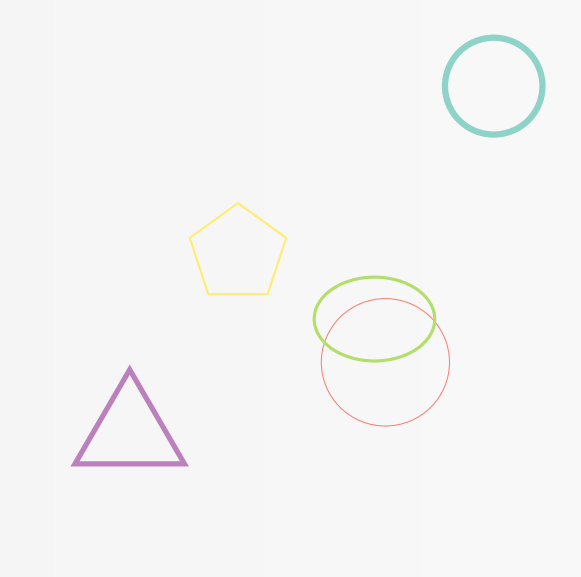[{"shape": "circle", "thickness": 3, "radius": 0.42, "center": [0.849, 0.85]}, {"shape": "circle", "thickness": 0.5, "radius": 0.55, "center": [0.663, 0.372]}, {"shape": "oval", "thickness": 1.5, "radius": 0.52, "center": [0.644, 0.447]}, {"shape": "triangle", "thickness": 2.5, "radius": 0.54, "center": [0.223, 0.25]}, {"shape": "pentagon", "thickness": 1, "radius": 0.44, "center": [0.409, 0.56]}]